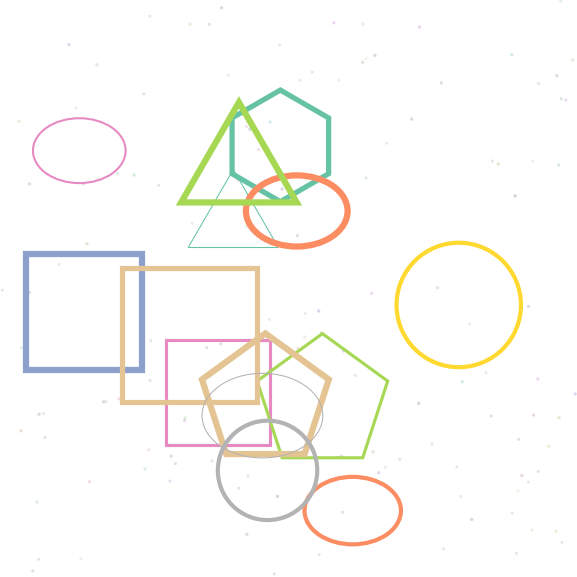[{"shape": "hexagon", "thickness": 2.5, "radius": 0.48, "center": [0.485, 0.747]}, {"shape": "triangle", "thickness": 0.5, "radius": 0.45, "center": [0.404, 0.616]}, {"shape": "oval", "thickness": 3, "radius": 0.44, "center": [0.514, 0.634]}, {"shape": "oval", "thickness": 2, "radius": 0.42, "center": [0.611, 0.115]}, {"shape": "square", "thickness": 3, "radius": 0.5, "center": [0.145, 0.459]}, {"shape": "oval", "thickness": 1, "radius": 0.4, "center": [0.137, 0.738]}, {"shape": "square", "thickness": 1.5, "radius": 0.45, "center": [0.378, 0.32]}, {"shape": "triangle", "thickness": 3, "radius": 0.58, "center": [0.414, 0.706]}, {"shape": "pentagon", "thickness": 1.5, "radius": 0.59, "center": [0.558, 0.303]}, {"shape": "circle", "thickness": 2, "radius": 0.54, "center": [0.794, 0.471]}, {"shape": "pentagon", "thickness": 3, "radius": 0.58, "center": [0.46, 0.306]}, {"shape": "square", "thickness": 2.5, "radius": 0.58, "center": [0.328, 0.419]}, {"shape": "circle", "thickness": 2, "radius": 0.43, "center": [0.463, 0.185]}, {"shape": "oval", "thickness": 0.5, "radius": 0.52, "center": [0.454, 0.279]}]